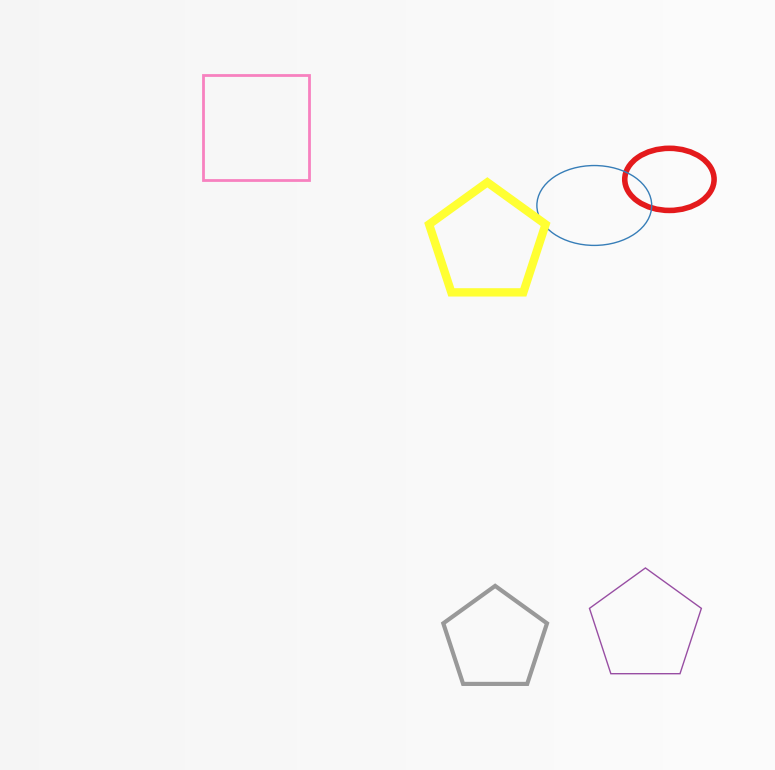[{"shape": "oval", "thickness": 2, "radius": 0.29, "center": [0.864, 0.767]}, {"shape": "oval", "thickness": 0.5, "radius": 0.37, "center": [0.767, 0.733]}, {"shape": "pentagon", "thickness": 0.5, "radius": 0.38, "center": [0.833, 0.186]}, {"shape": "pentagon", "thickness": 3, "radius": 0.4, "center": [0.629, 0.684]}, {"shape": "square", "thickness": 1, "radius": 0.34, "center": [0.33, 0.834]}, {"shape": "pentagon", "thickness": 1.5, "radius": 0.35, "center": [0.639, 0.169]}]